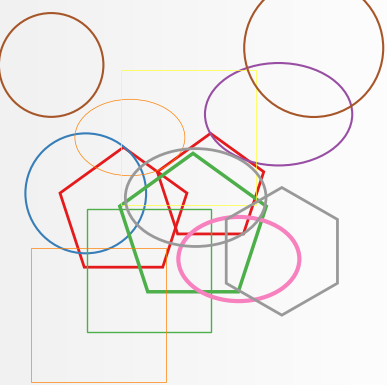[{"shape": "pentagon", "thickness": 2, "radius": 0.72, "center": [0.543, 0.509]}, {"shape": "pentagon", "thickness": 2, "radius": 0.86, "center": [0.319, 0.445]}, {"shape": "circle", "thickness": 1.5, "radius": 0.78, "center": [0.221, 0.498]}, {"shape": "pentagon", "thickness": 2.5, "radius": 0.99, "center": [0.498, 0.403]}, {"shape": "square", "thickness": 1, "radius": 0.8, "center": [0.385, 0.298]}, {"shape": "oval", "thickness": 1.5, "radius": 0.95, "center": [0.719, 0.703]}, {"shape": "oval", "thickness": 0.5, "radius": 0.71, "center": [0.335, 0.643]}, {"shape": "square", "thickness": 0.5, "radius": 0.87, "center": [0.254, 0.181]}, {"shape": "square", "thickness": 0.5, "radius": 0.87, "center": [0.486, 0.643]}, {"shape": "circle", "thickness": 1.5, "radius": 0.9, "center": [0.81, 0.876]}, {"shape": "circle", "thickness": 1.5, "radius": 0.67, "center": [0.132, 0.831]}, {"shape": "oval", "thickness": 3, "radius": 0.78, "center": [0.616, 0.327]}, {"shape": "hexagon", "thickness": 2, "radius": 0.83, "center": [0.727, 0.347]}, {"shape": "oval", "thickness": 2, "radius": 0.91, "center": [0.505, 0.487]}]